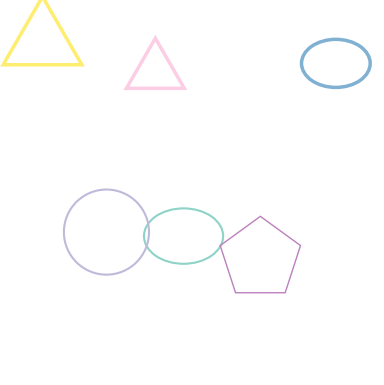[{"shape": "oval", "thickness": 1.5, "radius": 0.51, "center": [0.477, 0.387]}, {"shape": "circle", "thickness": 1.5, "radius": 0.55, "center": [0.277, 0.397]}, {"shape": "oval", "thickness": 2.5, "radius": 0.45, "center": [0.872, 0.835]}, {"shape": "triangle", "thickness": 2.5, "radius": 0.43, "center": [0.404, 0.814]}, {"shape": "pentagon", "thickness": 1, "radius": 0.55, "center": [0.676, 0.328]}, {"shape": "triangle", "thickness": 2.5, "radius": 0.59, "center": [0.11, 0.891]}]